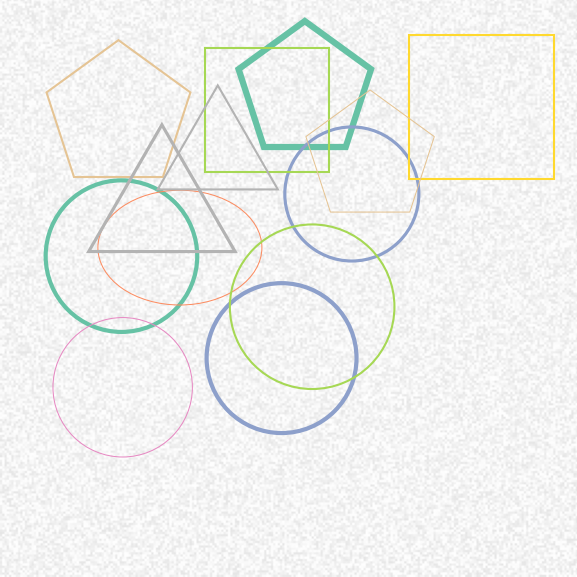[{"shape": "circle", "thickness": 2, "radius": 0.66, "center": [0.21, 0.556]}, {"shape": "pentagon", "thickness": 3, "radius": 0.6, "center": [0.528, 0.842]}, {"shape": "oval", "thickness": 0.5, "radius": 0.71, "center": [0.312, 0.57]}, {"shape": "circle", "thickness": 1.5, "radius": 0.58, "center": [0.609, 0.663]}, {"shape": "circle", "thickness": 2, "radius": 0.65, "center": [0.488, 0.379]}, {"shape": "circle", "thickness": 0.5, "radius": 0.6, "center": [0.212, 0.329]}, {"shape": "square", "thickness": 1, "radius": 0.53, "center": [0.462, 0.808]}, {"shape": "circle", "thickness": 1, "radius": 0.71, "center": [0.541, 0.468]}, {"shape": "square", "thickness": 1, "radius": 0.62, "center": [0.834, 0.813]}, {"shape": "pentagon", "thickness": 1, "radius": 0.66, "center": [0.205, 0.799]}, {"shape": "pentagon", "thickness": 0.5, "radius": 0.58, "center": [0.641, 0.726]}, {"shape": "triangle", "thickness": 1.5, "radius": 0.73, "center": [0.28, 0.637]}, {"shape": "triangle", "thickness": 1, "radius": 0.6, "center": [0.377, 0.731]}]